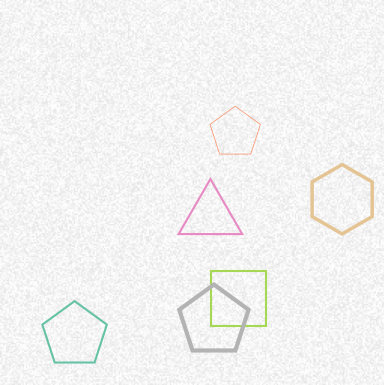[{"shape": "pentagon", "thickness": 1.5, "radius": 0.44, "center": [0.194, 0.13]}, {"shape": "pentagon", "thickness": 0.5, "radius": 0.34, "center": [0.611, 0.656]}, {"shape": "triangle", "thickness": 1.5, "radius": 0.48, "center": [0.547, 0.44]}, {"shape": "square", "thickness": 1.5, "radius": 0.36, "center": [0.619, 0.225]}, {"shape": "hexagon", "thickness": 2.5, "radius": 0.45, "center": [0.889, 0.482]}, {"shape": "pentagon", "thickness": 3, "radius": 0.47, "center": [0.556, 0.166]}]